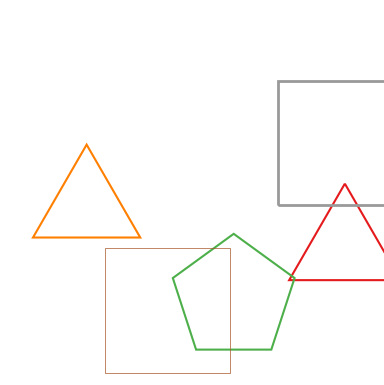[{"shape": "triangle", "thickness": 1.5, "radius": 0.84, "center": [0.896, 0.356]}, {"shape": "pentagon", "thickness": 1.5, "radius": 0.83, "center": [0.607, 0.226]}, {"shape": "triangle", "thickness": 1.5, "radius": 0.8, "center": [0.225, 0.463]}, {"shape": "square", "thickness": 0.5, "radius": 0.81, "center": [0.434, 0.193]}, {"shape": "square", "thickness": 2, "radius": 0.81, "center": [0.883, 0.628]}]